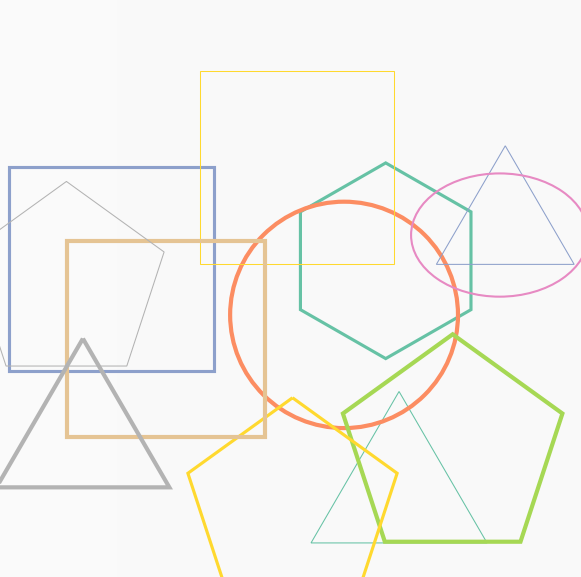[{"shape": "triangle", "thickness": 0.5, "radius": 0.87, "center": [0.687, 0.146]}, {"shape": "hexagon", "thickness": 1.5, "radius": 0.85, "center": [0.664, 0.548]}, {"shape": "circle", "thickness": 2, "radius": 0.98, "center": [0.592, 0.454]}, {"shape": "square", "thickness": 1.5, "radius": 0.88, "center": [0.191, 0.533]}, {"shape": "triangle", "thickness": 0.5, "radius": 0.68, "center": [0.869, 0.61]}, {"shape": "oval", "thickness": 1, "radius": 0.76, "center": [0.86, 0.592]}, {"shape": "pentagon", "thickness": 2, "radius": 0.99, "center": [0.779, 0.222]}, {"shape": "pentagon", "thickness": 1.5, "radius": 0.95, "center": [0.503, 0.121]}, {"shape": "square", "thickness": 0.5, "radius": 0.83, "center": [0.511, 0.709]}, {"shape": "square", "thickness": 2, "radius": 0.85, "center": [0.286, 0.412]}, {"shape": "triangle", "thickness": 2, "radius": 0.86, "center": [0.143, 0.241]}, {"shape": "pentagon", "thickness": 0.5, "radius": 0.88, "center": [0.114, 0.508]}]